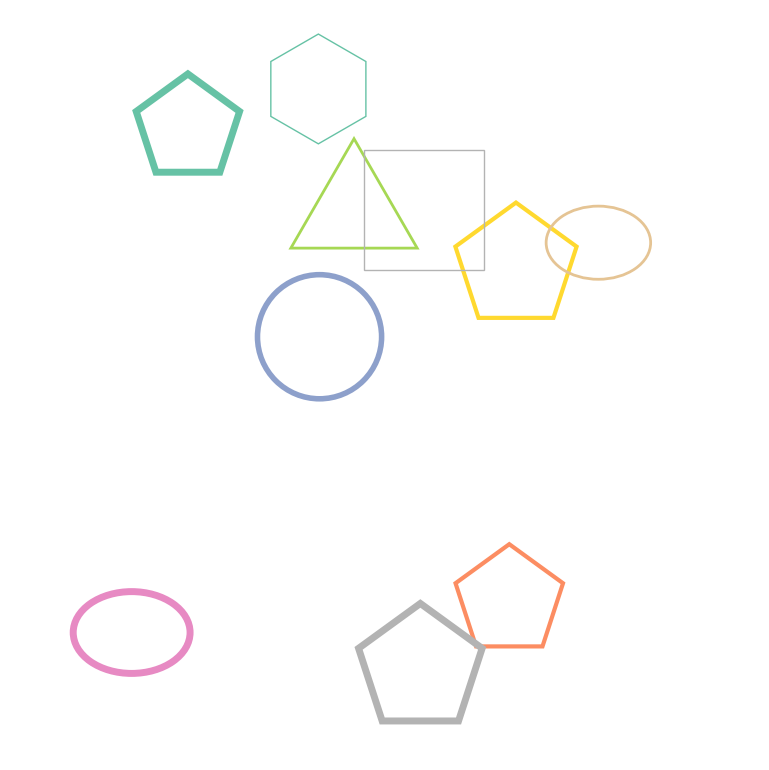[{"shape": "hexagon", "thickness": 0.5, "radius": 0.36, "center": [0.413, 0.884]}, {"shape": "pentagon", "thickness": 2.5, "radius": 0.35, "center": [0.244, 0.833]}, {"shape": "pentagon", "thickness": 1.5, "radius": 0.37, "center": [0.661, 0.22]}, {"shape": "circle", "thickness": 2, "radius": 0.4, "center": [0.415, 0.563]}, {"shape": "oval", "thickness": 2.5, "radius": 0.38, "center": [0.171, 0.179]}, {"shape": "triangle", "thickness": 1, "radius": 0.47, "center": [0.46, 0.725]}, {"shape": "pentagon", "thickness": 1.5, "radius": 0.41, "center": [0.67, 0.654]}, {"shape": "oval", "thickness": 1, "radius": 0.34, "center": [0.777, 0.685]}, {"shape": "pentagon", "thickness": 2.5, "radius": 0.42, "center": [0.546, 0.132]}, {"shape": "square", "thickness": 0.5, "radius": 0.39, "center": [0.55, 0.727]}]